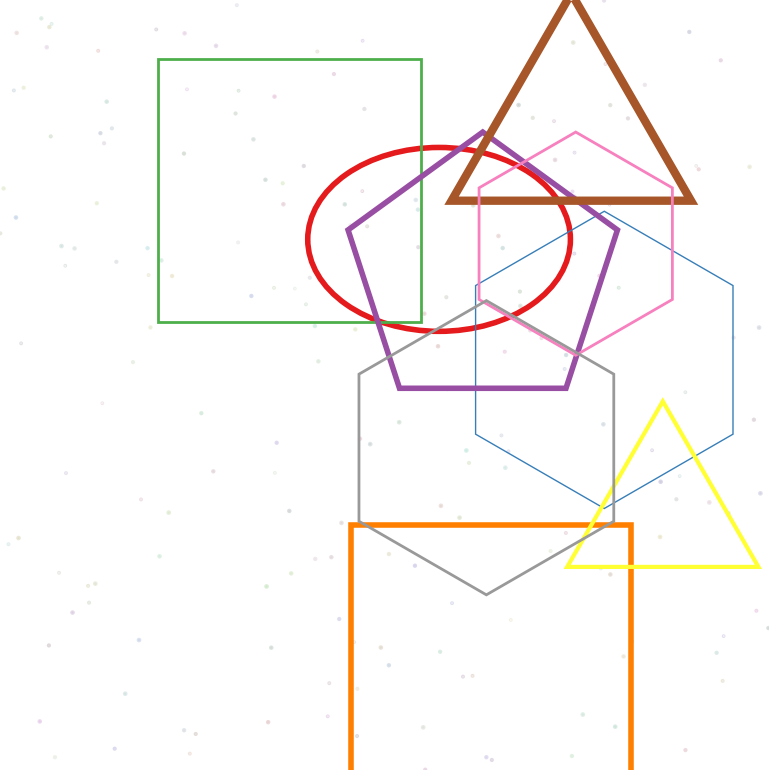[{"shape": "oval", "thickness": 2, "radius": 0.85, "center": [0.57, 0.689]}, {"shape": "hexagon", "thickness": 0.5, "radius": 0.96, "center": [0.785, 0.533]}, {"shape": "square", "thickness": 1, "radius": 0.85, "center": [0.376, 0.752]}, {"shape": "pentagon", "thickness": 2, "radius": 0.92, "center": [0.627, 0.645]}, {"shape": "square", "thickness": 2, "radius": 0.91, "center": [0.637, 0.136]}, {"shape": "triangle", "thickness": 1.5, "radius": 0.72, "center": [0.861, 0.335]}, {"shape": "triangle", "thickness": 3, "radius": 0.9, "center": [0.742, 0.829]}, {"shape": "hexagon", "thickness": 1, "radius": 0.72, "center": [0.748, 0.684]}, {"shape": "hexagon", "thickness": 1, "radius": 0.96, "center": [0.632, 0.419]}]